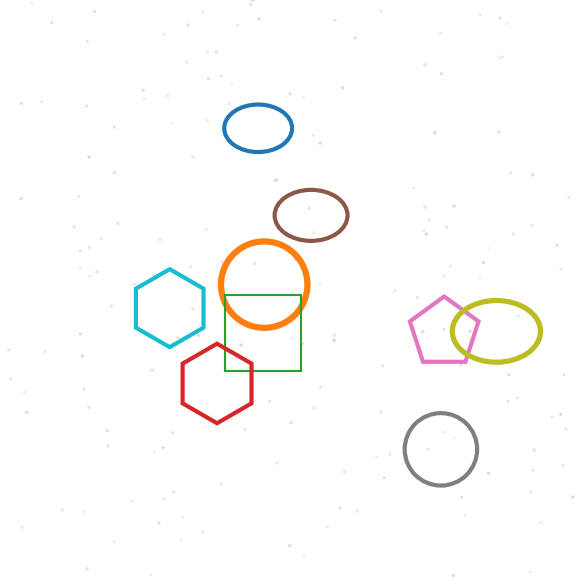[{"shape": "oval", "thickness": 2, "radius": 0.29, "center": [0.447, 0.777]}, {"shape": "circle", "thickness": 3, "radius": 0.37, "center": [0.458, 0.506]}, {"shape": "square", "thickness": 1, "radius": 0.33, "center": [0.455, 0.422]}, {"shape": "hexagon", "thickness": 2, "radius": 0.34, "center": [0.376, 0.335]}, {"shape": "oval", "thickness": 2, "radius": 0.32, "center": [0.539, 0.626]}, {"shape": "pentagon", "thickness": 2, "radius": 0.31, "center": [0.769, 0.423]}, {"shape": "circle", "thickness": 2, "radius": 0.31, "center": [0.763, 0.221]}, {"shape": "oval", "thickness": 2.5, "radius": 0.38, "center": [0.86, 0.425]}, {"shape": "hexagon", "thickness": 2, "radius": 0.34, "center": [0.294, 0.466]}]